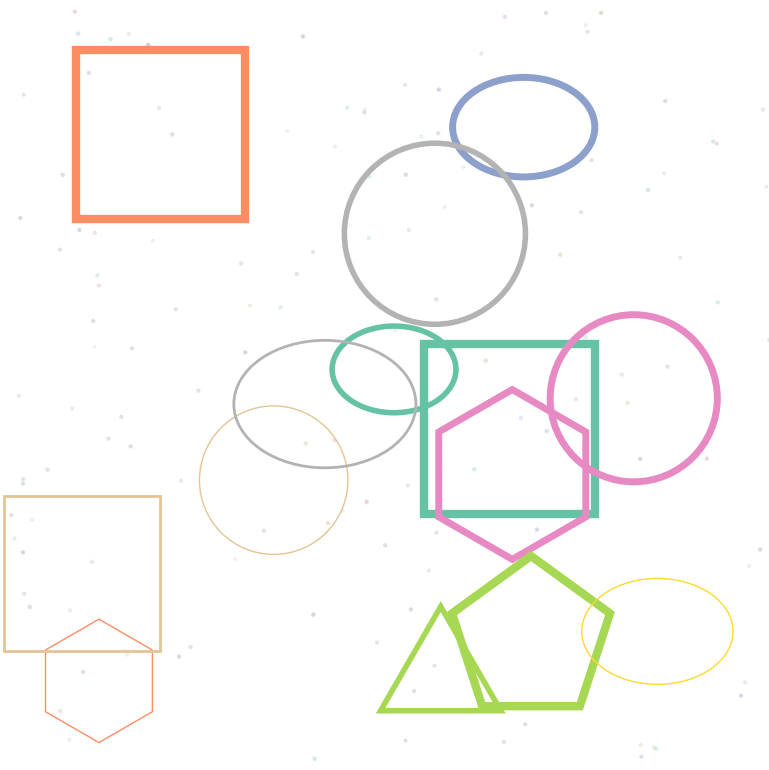[{"shape": "square", "thickness": 3, "radius": 0.55, "center": [0.662, 0.443]}, {"shape": "oval", "thickness": 2, "radius": 0.4, "center": [0.512, 0.52]}, {"shape": "square", "thickness": 3, "radius": 0.55, "center": [0.209, 0.825]}, {"shape": "hexagon", "thickness": 0.5, "radius": 0.4, "center": [0.128, 0.116]}, {"shape": "oval", "thickness": 2.5, "radius": 0.46, "center": [0.68, 0.835]}, {"shape": "hexagon", "thickness": 2.5, "radius": 0.55, "center": [0.665, 0.384]}, {"shape": "circle", "thickness": 2.5, "radius": 0.54, "center": [0.823, 0.483]}, {"shape": "pentagon", "thickness": 3, "radius": 0.54, "center": [0.69, 0.17]}, {"shape": "triangle", "thickness": 2, "radius": 0.45, "center": [0.572, 0.122]}, {"shape": "oval", "thickness": 0.5, "radius": 0.49, "center": [0.854, 0.18]}, {"shape": "circle", "thickness": 0.5, "radius": 0.48, "center": [0.355, 0.376]}, {"shape": "square", "thickness": 1, "radius": 0.51, "center": [0.107, 0.255]}, {"shape": "circle", "thickness": 2, "radius": 0.59, "center": [0.565, 0.696]}, {"shape": "oval", "thickness": 1, "radius": 0.59, "center": [0.422, 0.475]}]